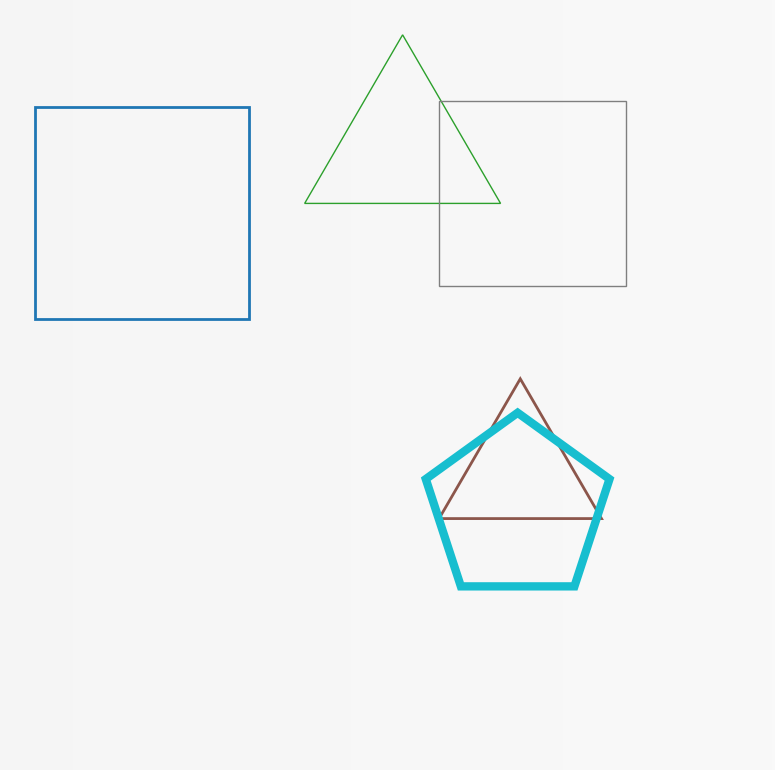[{"shape": "square", "thickness": 1, "radius": 0.69, "center": [0.184, 0.723]}, {"shape": "triangle", "thickness": 0.5, "radius": 0.73, "center": [0.519, 0.809]}, {"shape": "triangle", "thickness": 1, "radius": 0.6, "center": [0.671, 0.387]}, {"shape": "square", "thickness": 0.5, "radius": 0.6, "center": [0.687, 0.749]}, {"shape": "pentagon", "thickness": 3, "radius": 0.62, "center": [0.668, 0.339]}]